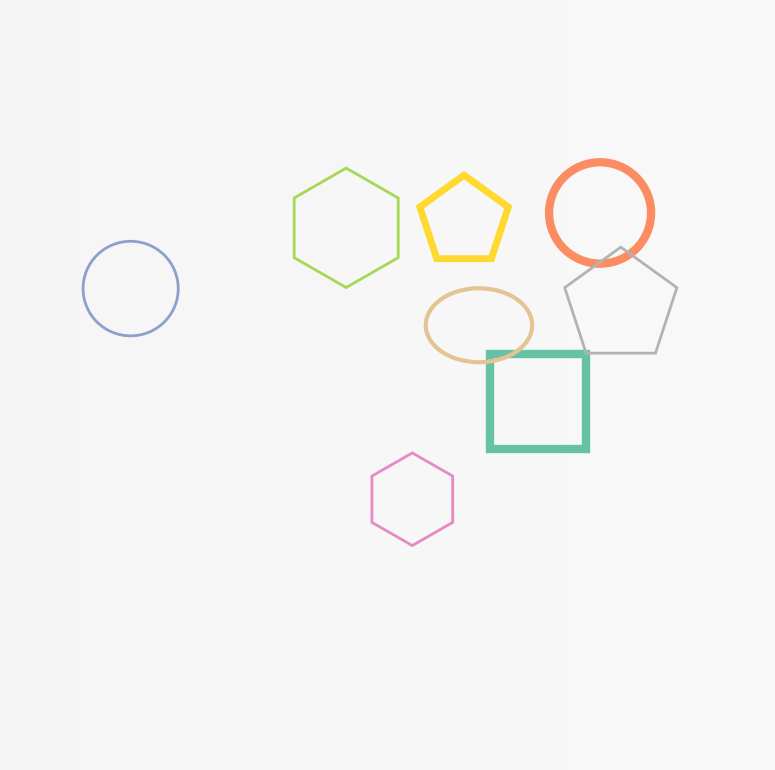[{"shape": "square", "thickness": 3, "radius": 0.31, "center": [0.694, 0.479]}, {"shape": "circle", "thickness": 3, "radius": 0.33, "center": [0.774, 0.723]}, {"shape": "circle", "thickness": 1, "radius": 0.31, "center": [0.169, 0.625]}, {"shape": "hexagon", "thickness": 1, "radius": 0.3, "center": [0.532, 0.352]}, {"shape": "hexagon", "thickness": 1, "radius": 0.39, "center": [0.447, 0.704]}, {"shape": "pentagon", "thickness": 2.5, "radius": 0.3, "center": [0.599, 0.713]}, {"shape": "oval", "thickness": 1.5, "radius": 0.34, "center": [0.618, 0.578]}, {"shape": "pentagon", "thickness": 1, "radius": 0.38, "center": [0.801, 0.603]}]